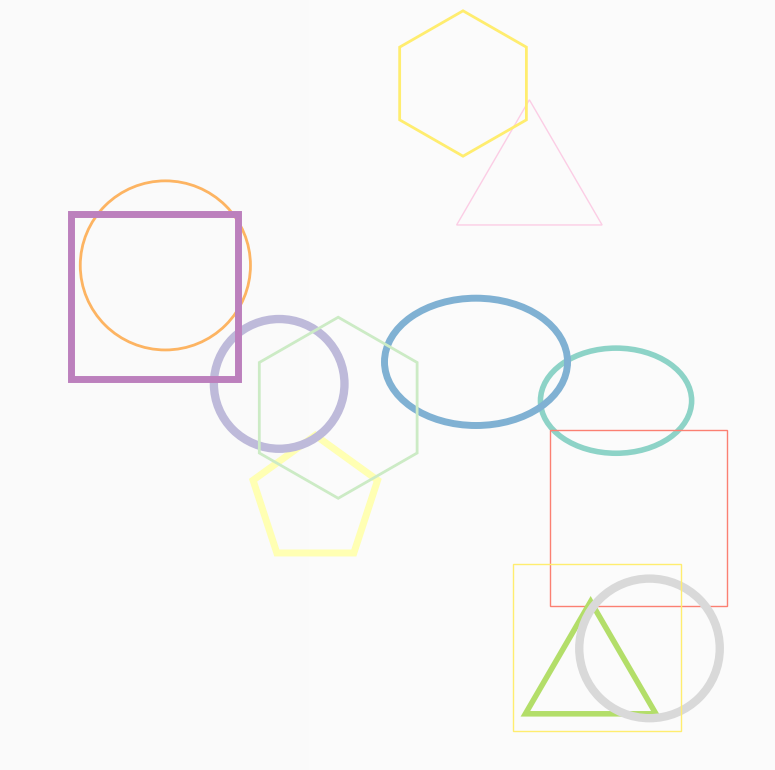[{"shape": "oval", "thickness": 2, "radius": 0.49, "center": [0.795, 0.48]}, {"shape": "pentagon", "thickness": 2.5, "radius": 0.42, "center": [0.407, 0.35]}, {"shape": "circle", "thickness": 3, "radius": 0.42, "center": [0.36, 0.501]}, {"shape": "square", "thickness": 0.5, "radius": 0.57, "center": [0.824, 0.327]}, {"shape": "oval", "thickness": 2.5, "radius": 0.59, "center": [0.614, 0.53]}, {"shape": "circle", "thickness": 1, "radius": 0.55, "center": [0.213, 0.655]}, {"shape": "triangle", "thickness": 2, "radius": 0.49, "center": [0.762, 0.122]}, {"shape": "triangle", "thickness": 0.5, "radius": 0.54, "center": [0.683, 0.762]}, {"shape": "circle", "thickness": 3, "radius": 0.45, "center": [0.838, 0.158]}, {"shape": "square", "thickness": 2.5, "radius": 0.54, "center": [0.2, 0.615]}, {"shape": "hexagon", "thickness": 1, "radius": 0.59, "center": [0.436, 0.47]}, {"shape": "square", "thickness": 0.5, "radius": 0.54, "center": [0.77, 0.16]}, {"shape": "hexagon", "thickness": 1, "radius": 0.47, "center": [0.597, 0.892]}]